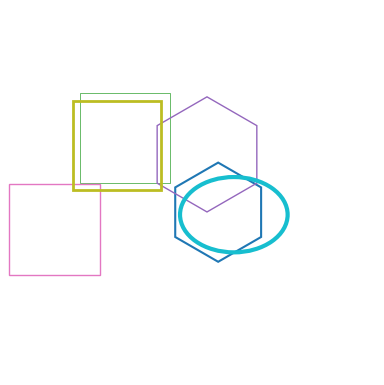[{"shape": "hexagon", "thickness": 1.5, "radius": 0.64, "center": [0.567, 0.449]}, {"shape": "square", "thickness": 0.5, "radius": 0.58, "center": [0.324, 0.641]}, {"shape": "hexagon", "thickness": 1, "radius": 0.75, "center": [0.538, 0.599]}, {"shape": "square", "thickness": 1, "radius": 0.59, "center": [0.142, 0.404]}, {"shape": "square", "thickness": 2, "radius": 0.57, "center": [0.304, 0.622]}, {"shape": "oval", "thickness": 3, "radius": 0.7, "center": [0.607, 0.442]}]